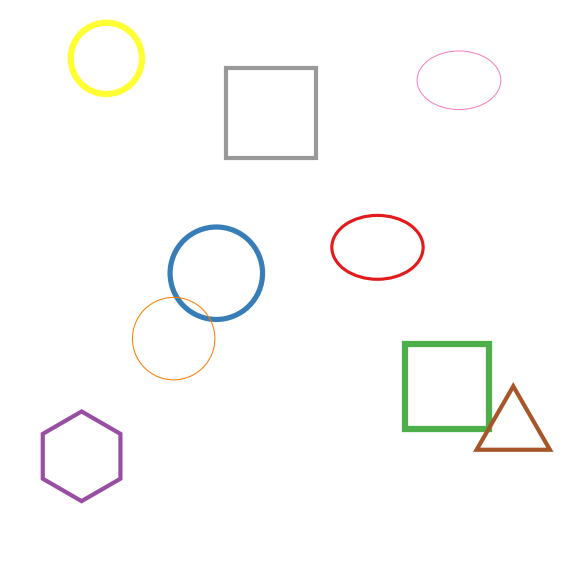[{"shape": "oval", "thickness": 1.5, "radius": 0.4, "center": [0.654, 0.571]}, {"shape": "circle", "thickness": 2.5, "radius": 0.4, "center": [0.375, 0.526]}, {"shape": "square", "thickness": 3, "radius": 0.36, "center": [0.775, 0.33]}, {"shape": "hexagon", "thickness": 2, "radius": 0.39, "center": [0.141, 0.209]}, {"shape": "circle", "thickness": 0.5, "radius": 0.36, "center": [0.301, 0.413]}, {"shape": "circle", "thickness": 3, "radius": 0.31, "center": [0.184, 0.898]}, {"shape": "triangle", "thickness": 2, "radius": 0.37, "center": [0.889, 0.257]}, {"shape": "oval", "thickness": 0.5, "radius": 0.36, "center": [0.795, 0.86]}, {"shape": "square", "thickness": 2, "radius": 0.39, "center": [0.469, 0.803]}]